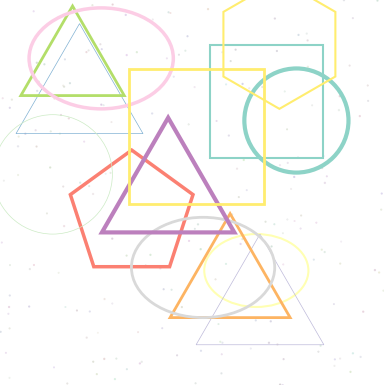[{"shape": "square", "thickness": 1.5, "radius": 0.73, "center": [0.692, 0.736]}, {"shape": "circle", "thickness": 3, "radius": 0.68, "center": [0.77, 0.687]}, {"shape": "oval", "thickness": 1.5, "radius": 0.68, "center": [0.666, 0.297]}, {"shape": "triangle", "thickness": 0.5, "radius": 0.96, "center": [0.675, 0.2]}, {"shape": "pentagon", "thickness": 2.5, "radius": 0.84, "center": [0.342, 0.443]}, {"shape": "triangle", "thickness": 0.5, "radius": 0.95, "center": [0.207, 0.748]}, {"shape": "triangle", "thickness": 2, "radius": 0.9, "center": [0.598, 0.265]}, {"shape": "triangle", "thickness": 2, "radius": 0.78, "center": [0.188, 0.829]}, {"shape": "oval", "thickness": 2.5, "radius": 0.94, "center": [0.263, 0.848]}, {"shape": "oval", "thickness": 2, "radius": 0.93, "center": [0.527, 0.305]}, {"shape": "triangle", "thickness": 3, "radius": 0.99, "center": [0.437, 0.496]}, {"shape": "circle", "thickness": 0.5, "radius": 0.78, "center": [0.137, 0.547]}, {"shape": "hexagon", "thickness": 1.5, "radius": 0.84, "center": [0.726, 0.885]}, {"shape": "square", "thickness": 2, "radius": 0.88, "center": [0.51, 0.646]}]